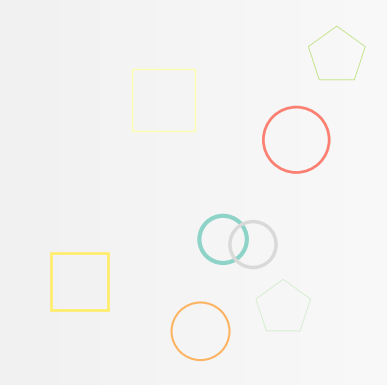[{"shape": "circle", "thickness": 3, "radius": 0.31, "center": [0.576, 0.378]}, {"shape": "square", "thickness": 1, "radius": 0.41, "center": [0.422, 0.74]}, {"shape": "circle", "thickness": 2, "radius": 0.42, "center": [0.765, 0.637]}, {"shape": "circle", "thickness": 1.5, "radius": 0.37, "center": [0.517, 0.139]}, {"shape": "pentagon", "thickness": 0.5, "radius": 0.39, "center": [0.869, 0.855]}, {"shape": "circle", "thickness": 2.5, "radius": 0.3, "center": [0.653, 0.365]}, {"shape": "pentagon", "thickness": 0.5, "radius": 0.37, "center": [0.731, 0.2]}, {"shape": "square", "thickness": 2, "radius": 0.37, "center": [0.205, 0.27]}]